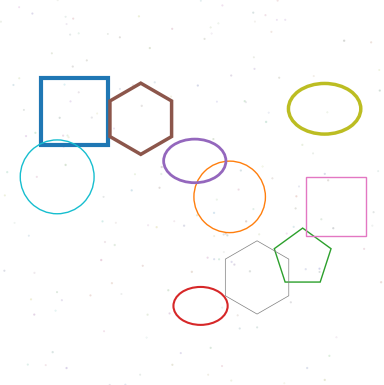[{"shape": "square", "thickness": 3, "radius": 0.43, "center": [0.194, 0.711]}, {"shape": "circle", "thickness": 1, "radius": 0.46, "center": [0.597, 0.489]}, {"shape": "pentagon", "thickness": 1, "radius": 0.39, "center": [0.786, 0.33]}, {"shape": "oval", "thickness": 1.5, "radius": 0.35, "center": [0.521, 0.205]}, {"shape": "oval", "thickness": 2, "radius": 0.4, "center": [0.506, 0.582]}, {"shape": "hexagon", "thickness": 2.5, "radius": 0.46, "center": [0.366, 0.692]}, {"shape": "square", "thickness": 1, "radius": 0.39, "center": [0.873, 0.463]}, {"shape": "hexagon", "thickness": 0.5, "radius": 0.48, "center": [0.668, 0.279]}, {"shape": "oval", "thickness": 2.5, "radius": 0.47, "center": [0.843, 0.717]}, {"shape": "circle", "thickness": 1, "radius": 0.48, "center": [0.148, 0.541]}]